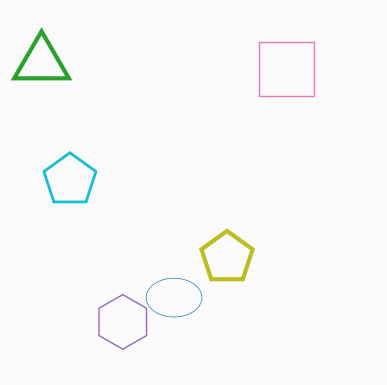[{"shape": "oval", "thickness": 0.5, "radius": 0.36, "center": [0.449, 0.227]}, {"shape": "triangle", "thickness": 3, "radius": 0.41, "center": [0.107, 0.837]}, {"shape": "hexagon", "thickness": 1, "radius": 0.35, "center": [0.317, 0.164]}, {"shape": "square", "thickness": 1, "radius": 0.35, "center": [0.739, 0.822]}, {"shape": "pentagon", "thickness": 3, "radius": 0.35, "center": [0.586, 0.331]}, {"shape": "pentagon", "thickness": 2, "radius": 0.35, "center": [0.18, 0.533]}]